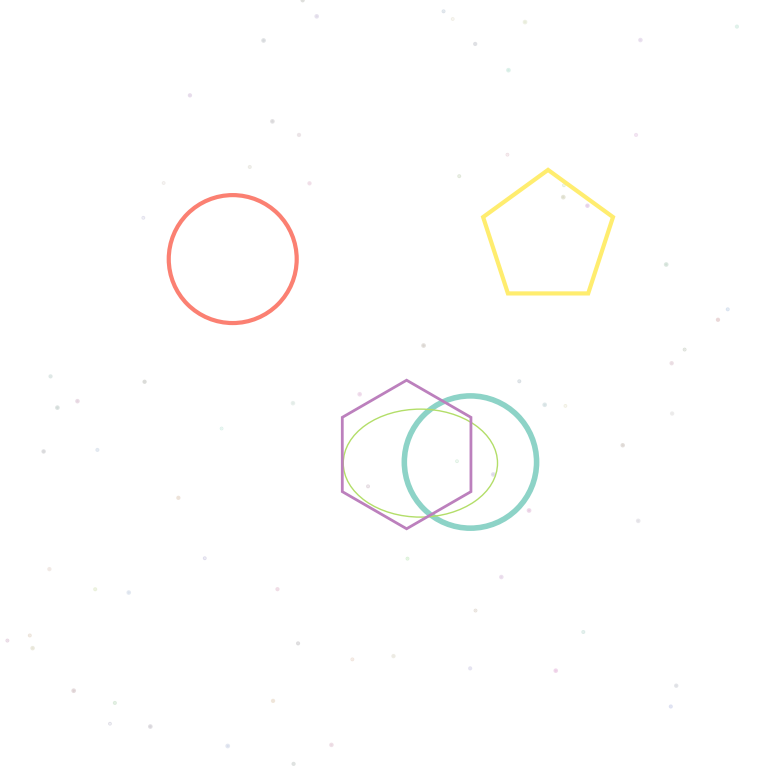[{"shape": "circle", "thickness": 2, "radius": 0.43, "center": [0.611, 0.4]}, {"shape": "circle", "thickness": 1.5, "radius": 0.42, "center": [0.302, 0.664]}, {"shape": "oval", "thickness": 0.5, "radius": 0.5, "center": [0.546, 0.399]}, {"shape": "hexagon", "thickness": 1, "radius": 0.48, "center": [0.528, 0.41]}, {"shape": "pentagon", "thickness": 1.5, "radius": 0.44, "center": [0.712, 0.691]}]